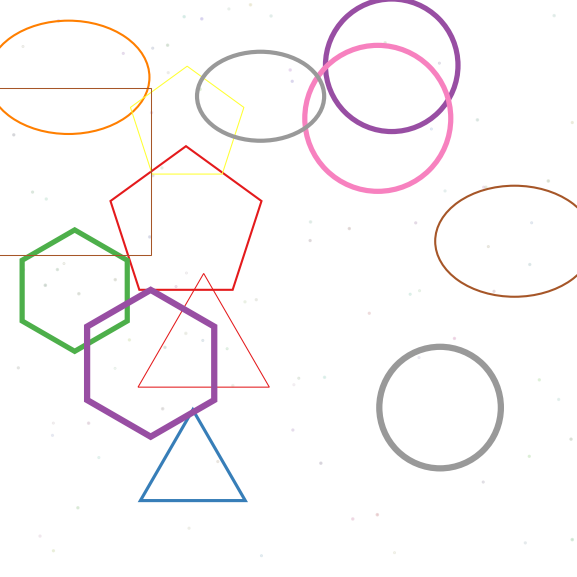[{"shape": "triangle", "thickness": 0.5, "radius": 0.66, "center": [0.353, 0.394]}, {"shape": "pentagon", "thickness": 1, "radius": 0.69, "center": [0.322, 0.609]}, {"shape": "triangle", "thickness": 1.5, "radius": 0.52, "center": [0.334, 0.185]}, {"shape": "hexagon", "thickness": 2.5, "radius": 0.53, "center": [0.129, 0.496]}, {"shape": "hexagon", "thickness": 3, "radius": 0.64, "center": [0.261, 0.37]}, {"shape": "circle", "thickness": 2.5, "radius": 0.57, "center": [0.678, 0.886]}, {"shape": "oval", "thickness": 1, "radius": 0.7, "center": [0.119, 0.865]}, {"shape": "pentagon", "thickness": 0.5, "radius": 0.52, "center": [0.324, 0.781]}, {"shape": "square", "thickness": 0.5, "radius": 0.72, "center": [0.117, 0.703]}, {"shape": "oval", "thickness": 1, "radius": 0.69, "center": [0.891, 0.581]}, {"shape": "circle", "thickness": 2.5, "radius": 0.63, "center": [0.654, 0.794]}, {"shape": "oval", "thickness": 2, "radius": 0.55, "center": [0.451, 0.832]}, {"shape": "circle", "thickness": 3, "radius": 0.53, "center": [0.762, 0.293]}]